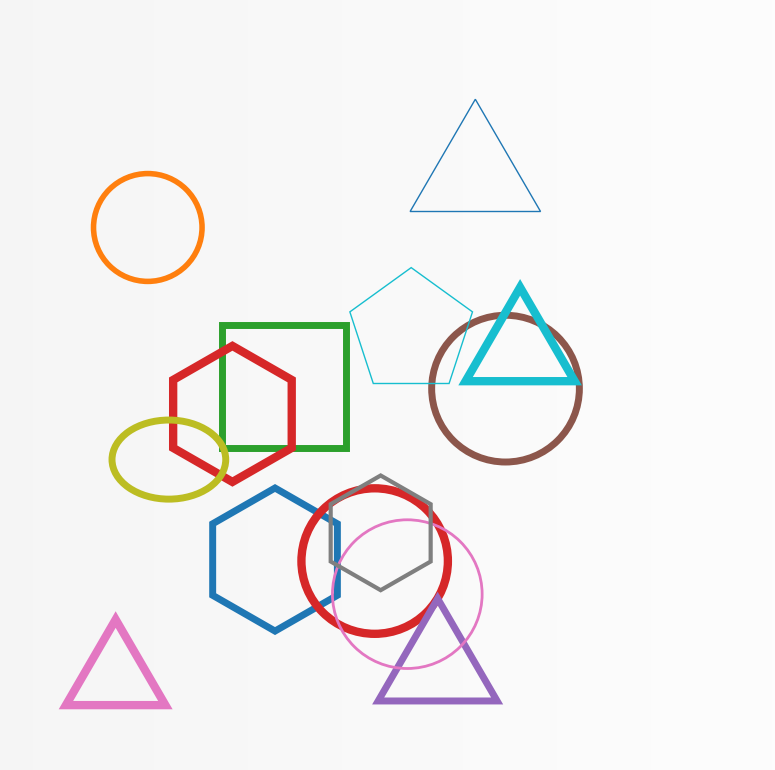[{"shape": "triangle", "thickness": 0.5, "radius": 0.49, "center": [0.613, 0.774]}, {"shape": "hexagon", "thickness": 2.5, "radius": 0.46, "center": [0.355, 0.273]}, {"shape": "circle", "thickness": 2, "radius": 0.35, "center": [0.191, 0.705]}, {"shape": "square", "thickness": 2.5, "radius": 0.4, "center": [0.366, 0.498]}, {"shape": "hexagon", "thickness": 3, "radius": 0.44, "center": [0.3, 0.462]}, {"shape": "circle", "thickness": 3, "radius": 0.47, "center": [0.483, 0.271]}, {"shape": "triangle", "thickness": 2.5, "radius": 0.44, "center": [0.565, 0.134]}, {"shape": "circle", "thickness": 2.5, "radius": 0.48, "center": [0.652, 0.495]}, {"shape": "triangle", "thickness": 3, "radius": 0.37, "center": [0.149, 0.121]}, {"shape": "circle", "thickness": 1, "radius": 0.48, "center": [0.526, 0.228]}, {"shape": "hexagon", "thickness": 1.5, "radius": 0.37, "center": [0.491, 0.308]}, {"shape": "oval", "thickness": 2.5, "radius": 0.37, "center": [0.218, 0.403]}, {"shape": "triangle", "thickness": 3, "radius": 0.41, "center": [0.671, 0.546]}, {"shape": "pentagon", "thickness": 0.5, "radius": 0.42, "center": [0.531, 0.569]}]